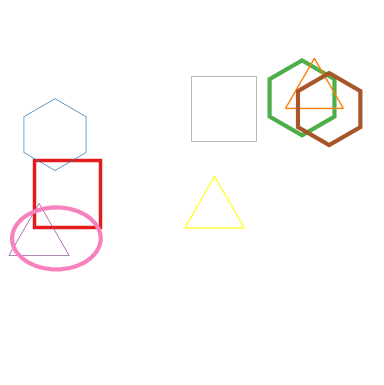[{"shape": "square", "thickness": 2.5, "radius": 0.43, "center": [0.174, 0.497]}, {"shape": "hexagon", "thickness": 0.5, "radius": 0.47, "center": [0.143, 0.65]}, {"shape": "hexagon", "thickness": 3, "radius": 0.49, "center": [0.785, 0.746]}, {"shape": "triangle", "thickness": 0.5, "radius": 0.45, "center": [0.101, 0.381]}, {"shape": "triangle", "thickness": 1, "radius": 0.43, "center": [0.817, 0.762]}, {"shape": "triangle", "thickness": 1, "radius": 0.45, "center": [0.557, 0.452]}, {"shape": "hexagon", "thickness": 3, "radius": 0.47, "center": [0.855, 0.717]}, {"shape": "oval", "thickness": 3, "radius": 0.58, "center": [0.146, 0.381]}, {"shape": "square", "thickness": 0.5, "radius": 0.42, "center": [0.581, 0.719]}]